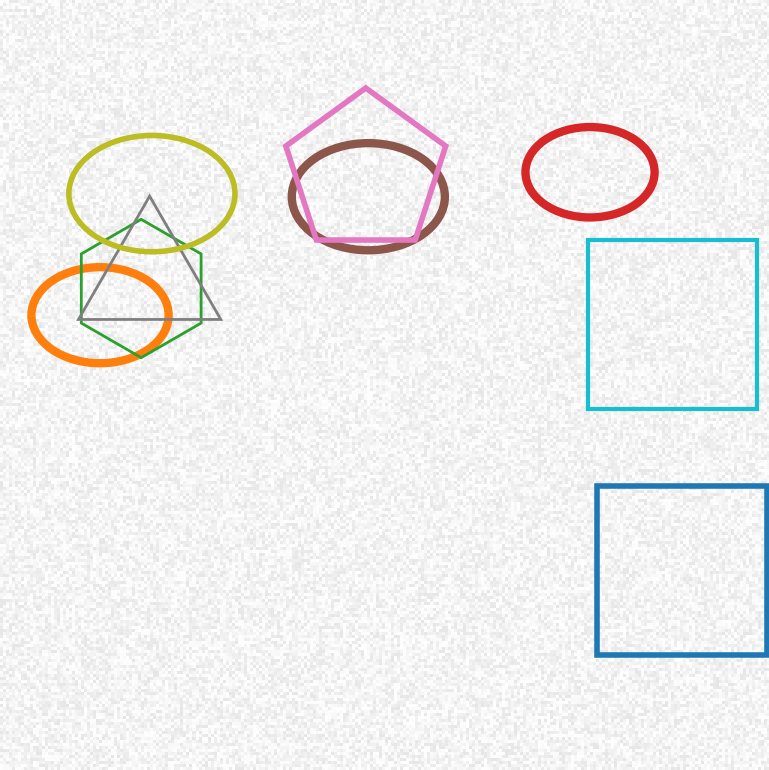[{"shape": "square", "thickness": 2, "radius": 0.55, "center": [0.886, 0.259]}, {"shape": "oval", "thickness": 3, "radius": 0.45, "center": [0.13, 0.591]}, {"shape": "hexagon", "thickness": 1, "radius": 0.45, "center": [0.183, 0.625]}, {"shape": "oval", "thickness": 3, "radius": 0.42, "center": [0.766, 0.776]}, {"shape": "oval", "thickness": 3, "radius": 0.5, "center": [0.478, 0.745]}, {"shape": "pentagon", "thickness": 2, "radius": 0.55, "center": [0.475, 0.777]}, {"shape": "triangle", "thickness": 1, "radius": 0.53, "center": [0.194, 0.638]}, {"shape": "oval", "thickness": 2, "radius": 0.54, "center": [0.197, 0.749]}, {"shape": "square", "thickness": 1.5, "radius": 0.55, "center": [0.873, 0.579]}]